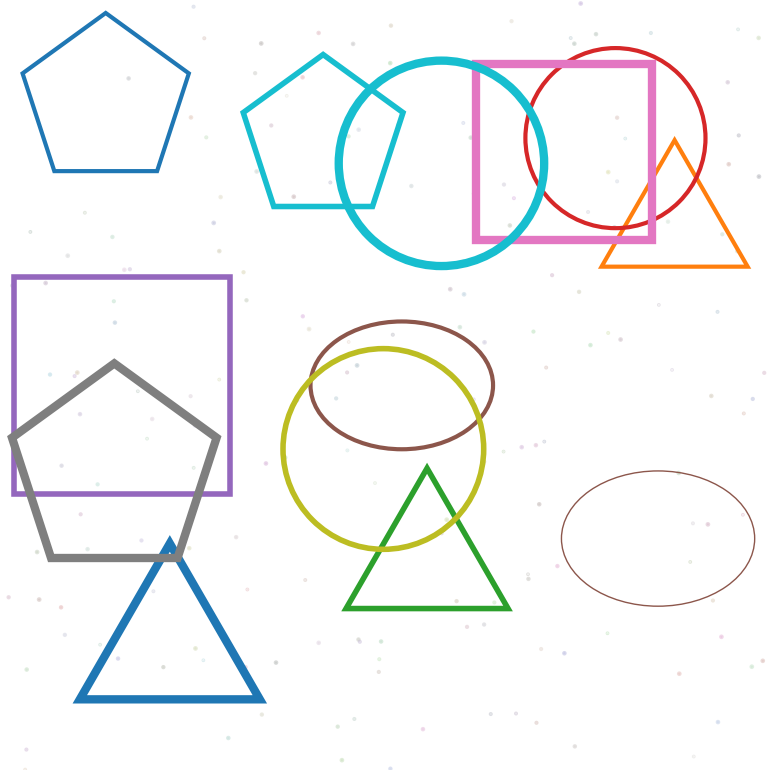[{"shape": "pentagon", "thickness": 1.5, "radius": 0.57, "center": [0.137, 0.87]}, {"shape": "triangle", "thickness": 3, "radius": 0.67, "center": [0.221, 0.159]}, {"shape": "triangle", "thickness": 1.5, "radius": 0.55, "center": [0.876, 0.708]}, {"shape": "triangle", "thickness": 2, "radius": 0.61, "center": [0.555, 0.27]}, {"shape": "circle", "thickness": 1.5, "radius": 0.58, "center": [0.799, 0.821]}, {"shape": "square", "thickness": 2, "radius": 0.7, "center": [0.159, 0.5]}, {"shape": "oval", "thickness": 0.5, "radius": 0.63, "center": [0.855, 0.301]}, {"shape": "oval", "thickness": 1.5, "radius": 0.59, "center": [0.522, 0.5]}, {"shape": "square", "thickness": 3, "radius": 0.57, "center": [0.733, 0.802]}, {"shape": "pentagon", "thickness": 3, "radius": 0.7, "center": [0.148, 0.388]}, {"shape": "circle", "thickness": 2, "radius": 0.65, "center": [0.498, 0.417]}, {"shape": "pentagon", "thickness": 2, "radius": 0.55, "center": [0.42, 0.82]}, {"shape": "circle", "thickness": 3, "radius": 0.67, "center": [0.573, 0.788]}]